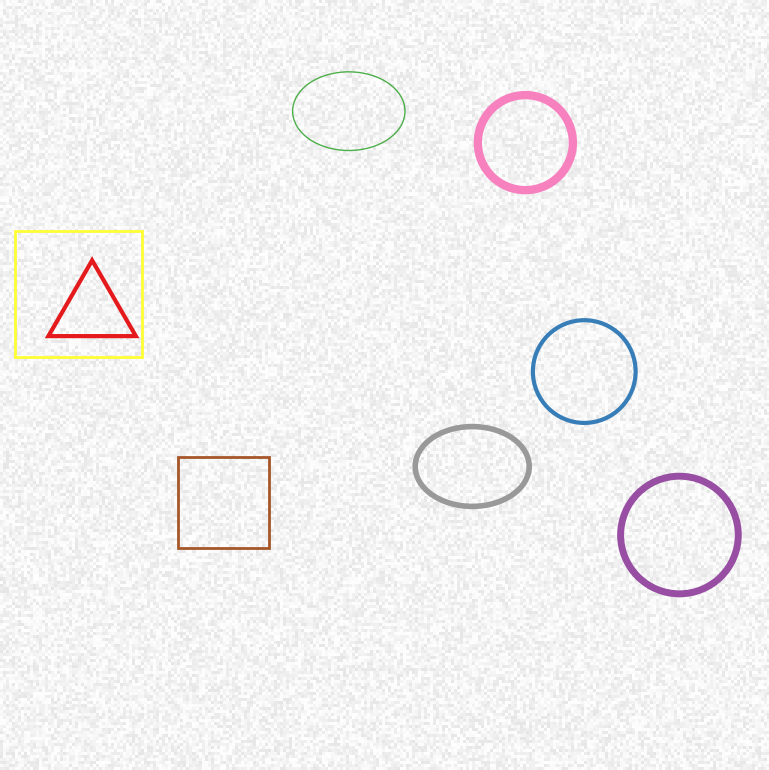[{"shape": "triangle", "thickness": 1.5, "radius": 0.33, "center": [0.12, 0.596]}, {"shape": "circle", "thickness": 1.5, "radius": 0.33, "center": [0.759, 0.517]}, {"shape": "oval", "thickness": 0.5, "radius": 0.36, "center": [0.453, 0.856]}, {"shape": "circle", "thickness": 2.5, "radius": 0.38, "center": [0.882, 0.305]}, {"shape": "square", "thickness": 1, "radius": 0.41, "center": [0.102, 0.618]}, {"shape": "square", "thickness": 1, "radius": 0.3, "center": [0.29, 0.347]}, {"shape": "circle", "thickness": 3, "radius": 0.31, "center": [0.682, 0.815]}, {"shape": "oval", "thickness": 2, "radius": 0.37, "center": [0.613, 0.394]}]